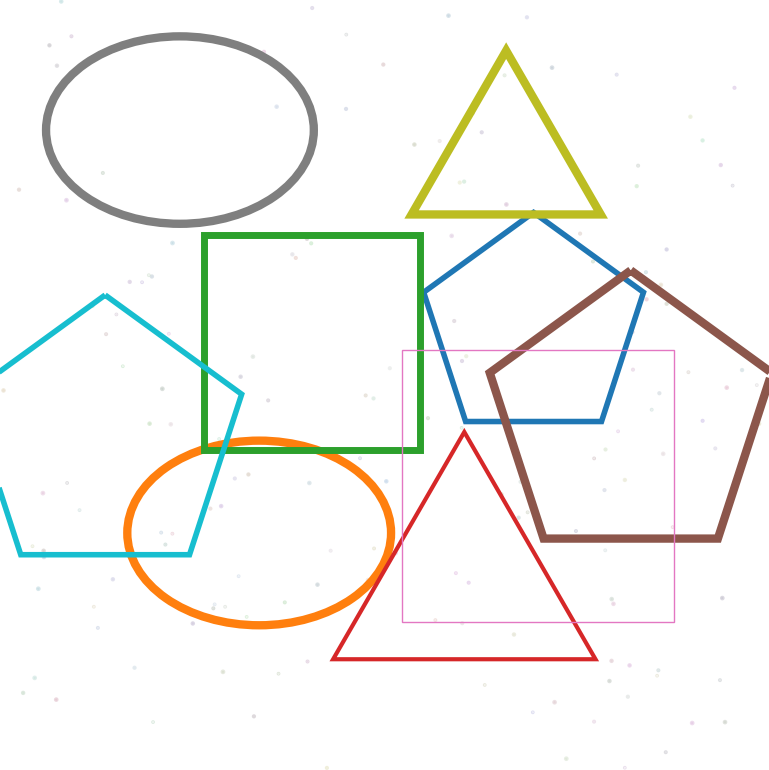[{"shape": "pentagon", "thickness": 2, "radius": 0.75, "center": [0.693, 0.574]}, {"shape": "oval", "thickness": 3, "radius": 0.86, "center": [0.337, 0.308]}, {"shape": "square", "thickness": 2.5, "radius": 0.7, "center": [0.405, 0.555]}, {"shape": "triangle", "thickness": 1.5, "radius": 0.98, "center": [0.603, 0.242]}, {"shape": "pentagon", "thickness": 3, "radius": 0.96, "center": [0.819, 0.456]}, {"shape": "square", "thickness": 0.5, "radius": 0.88, "center": [0.699, 0.368]}, {"shape": "oval", "thickness": 3, "radius": 0.87, "center": [0.234, 0.831]}, {"shape": "triangle", "thickness": 3, "radius": 0.71, "center": [0.657, 0.792]}, {"shape": "pentagon", "thickness": 2, "radius": 0.93, "center": [0.137, 0.43]}]